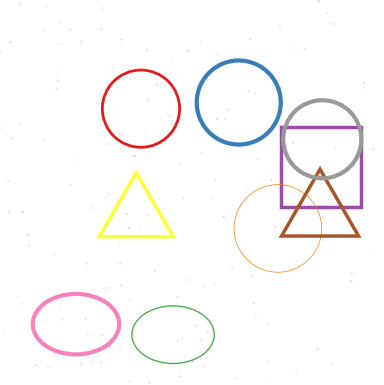[{"shape": "circle", "thickness": 2, "radius": 0.5, "center": [0.366, 0.718]}, {"shape": "circle", "thickness": 3, "radius": 0.55, "center": [0.62, 0.734]}, {"shape": "oval", "thickness": 1, "radius": 0.53, "center": [0.45, 0.131]}, {"shape": "square", "thickness": 2.5, "radius": 0.52, "center": [0.833, 0.565]}, {"shape": "circle", "thickness": 0.5, "radius": 0.57, "center": [0.722, 0.407]}, {"shape": "triangle", "thickness": 2.5, "radius": 0.55, "center": [0.354, 0.441]}, {"shape": "triangle", "thickness": 2.5, "radius": 0.58, "center": [0.831, 0.445]}, {"shape": "oval", "thickness": 3, "radius": 0.56, "center": [0.197, 0.158]}, {"shape": "circle", "thickness": 3, "radius": 0.51, "center": [0.837, 0.638]}]